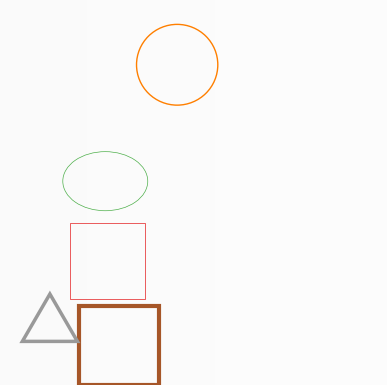[{"shape": "square", "thickness": 0.5, "radius": 0.49, "center": [0.278, 0.322]}, {"shape": "oval", "thickness": 0.5, "radius": 0.55, "center": [0.272, 0.529]}, {"shape": "circle", "thickness": 1, "radius": 0.52, "center": [0.457, 0.832]}, {"shape": "square", "thickness": 3, "radius": 0.51, "center": [0.308, 0.103]}, {"shape": "triangle", "thickness": 2.5, "radius": 0.41, "center": [0.129, 0.154]}]